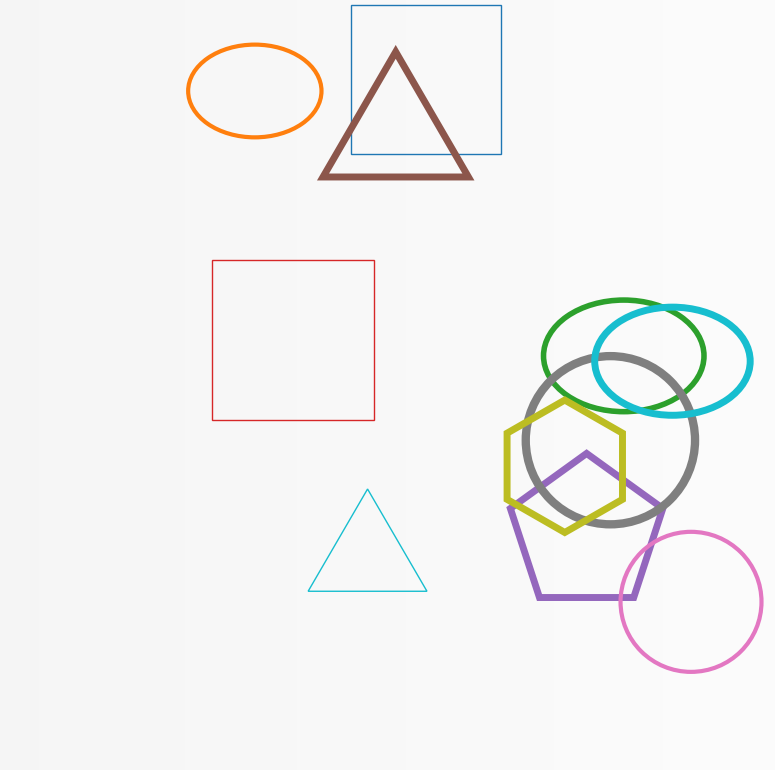[{"shape": "square", "thickness": 0.5, "radius": 0.48, "center": [0.549, 0.897]}, {"shape": "oval", "thickness": 1.5, "radius": 0.43, "center": [0.329, 0.882]}, {"shape": "oval", "thickness": 2, "radius": 0.52, "center": [0.805, 0.538]}, {"shape": "square", "thickness": 0.5, "radius": 0.52, "center": [0.378, 0.559]}, {"shape": "pentagon", "thickness": 2.5, "radius": 0.52, "center": [0.757, 0.308]}, {"shape": "triangle", "thickness": 2.5, "radius": 0.54, "center": [0.511, 0.824]}, {"shape": "circle", "thickness": 1.5, "radius": 0.45, "center": [0.892, 0.218]}, {"shape": "circle", "thickness": 3, "radius": 0.55, "center": [0.788, 0.428]}, {"shape": "hexagon", "thickness": 2.5, "radius": 0.43, "center": [0.729, 0.394]}, {"shape": "oval", "thickness": 2.5, "radius": 0.5, "center": [0.868, 0.531]}, {"shape": "triangle", "thickness": 0.5, "radius": 0.44, "center": [0.474, 0.276]}]